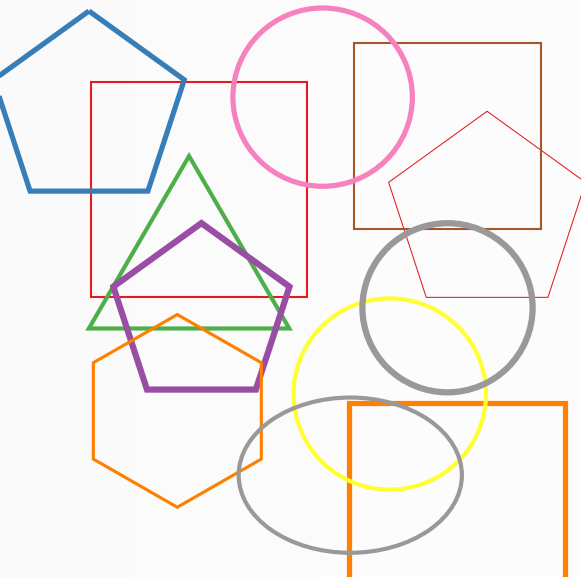[{"shape": "pentagon", "thickness": 0.5, "radius": 0.89, "center": [0.838, 0.628]}, {"shape": "square", "thickness": 1, "radius": 0.93, "center": [0.342, 0.671]}, {"shape": "pentagon", "thickness": 2.5, "radius": 0.86, "center": [0.153, 0.808]}, {"shape": "triangle", "thickness": 2, "radius": 1.0, "center": [0.325, 0.53]}, {"shape": "pentagon", "thickness": 3, "radius": 0.8, "center": [0.347, 0.453]}, {"shape": "hexagon", "thickness": 1.5, "radius": 0.83, "center": [0.305, 0.288]}, {"shape": "square", "thickness": 2.5, "radius": 0.93, "center": [0.787, 0.116]}, {"shape": "circle", "thickness": 2, "radius": 0.83, "center": [0.671, 0.317]}, {"shape": "square", "thickness": 1, "radius": 0.81, "center": [0.77, 0.763]}, {"shape": "circle", "thickness": 2.5, "radius": 0.77, "center": [0.555, 0.831]}, {"shape": "oval", "thickness": 2, "radius": 0.96, "center": [0.603, 0.176]}, {"shape": "circle", "thickness": 3, "radius": 0.73, "center": [0.77, 0.466]}]